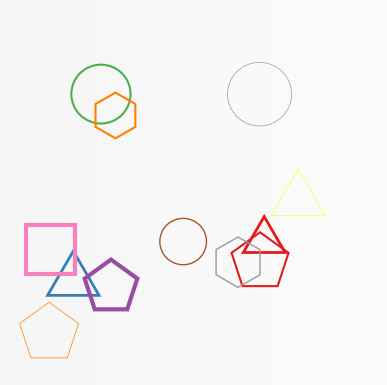[{"shape": "triangle", "thickness": 2, "radius": 0.31, "center": [0.682, 0.375]}, {"shape": "pentagon", "thickness": 1.5, "radius": 0.39, "center": [0.671, 0.319]}, {"shape": "triangle", "thickness": 2, "radius": 0.38, "center": [0.189, 0.271]}, {"shape": "circle", "thickness": 1.5, "radius": 0.38, "center": [0.26, 0.756]}, {"shape": "pentagon", "thickness": 3, "radius": 0.36, "center": [0.286, 0.254]}, {"shape": "hexagon", "thickness": 1.5, "radius": 0.3, "center": [0.298, 0.7]}, {"shape": "pentagon", "thickness": 0.5, "radius": 0.4, "center": [0.127, 0.135]}, {"shape": "triangle", "thickness": 0.5, "radius": 0.41, "center": [0.77, 0.48]}, {"shape": "circle", "thickness": 1, "radius": 0.3, "center": [0.473, 0.373]}, {"shape": "square", "thickness": 3, "radius": 0.32, "center": [0.131, 0.352]}, {"shape": "circle", "thickness": 0.5, "radius": 0.41, "center": [0.67, 0.755]}, {"shape": "hexagon", "thickness": 1, "radius": 0.33, "center": [0.614, 0.319]}]